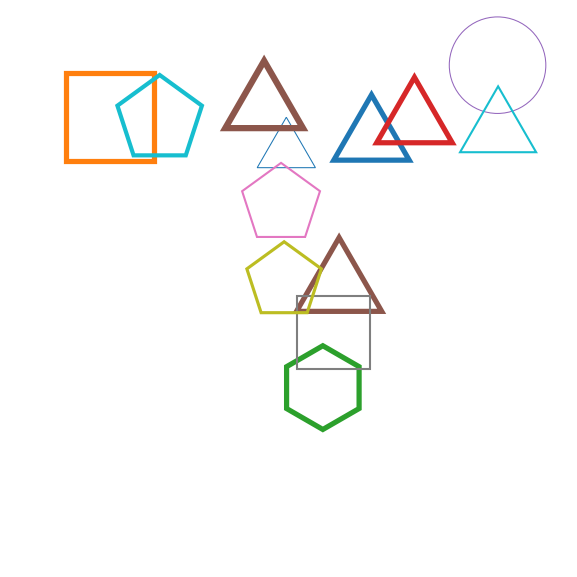[{"shape": "triangle", "thickness": 2.5, "radius": 0.38, "center": [0.643, 0.76]}, {"shape": "triangle", "thickness": 0.5, "radius": 0.29, "center": [0.496, 0.738]}, {"shape": "square", "thickness": 2.5, "radius": 0.38, "center": [0.191, 0.797]}, {"shape": "hexagon", "thickness": 2.5, "radius": 0.36, "center": [0.559, 0.328]}, {"shape": "triangle", "thickness": 2.5, "radius": 0.38, "center": [0.718, 0.79]}, {"shape": "circle", "thickness": 0.5, "radius": 0.42, "center": [0.862, 0.886]}, {"shape": "triangle", "thickness": 2.5, "radius": 0.43, "center": [0.587, 0.503]}, {"shape": "triangle", "thickness": 3, "radius": 0.39, "center": [0.457, 0.816]}, {"shape": "pentagon", "thickness": 1, "radius": 0.35, "center": [0.487, 0.646]}, {"shape": "square", "thickness": 1, "radius": 0.32, "center": [0.578, 0.423]}, {"shape": "pentagon", "thickness": 1.5, "radius": 0.34, "center": [0.492, 0.513]}, {"shape": "triangle", "thickness": 1, "radius": 0.38, "center": [0.863, 0.774]}, {"shape": "pentagon", "thickness": 2, "radius": 0.38, "center": [0.276, 0.792]}]